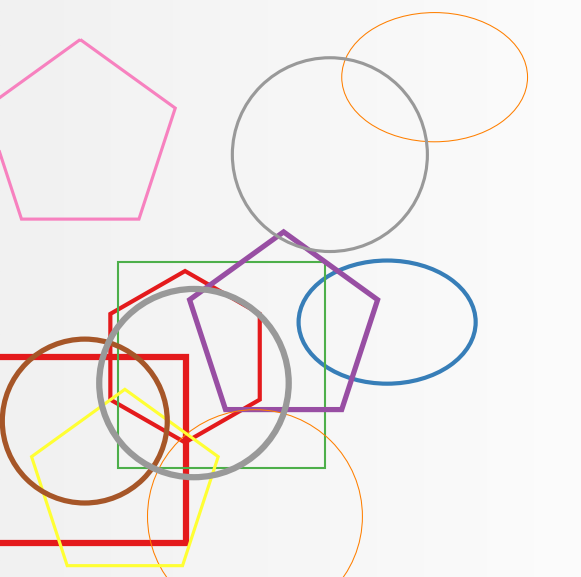[{"shape": "square", "thickness": 3, "radius": 0.8, "center": [0.159, 0.22]}, {"shape": "hexagon", "thickness": 2, "radius": 0.74, "center": [0.318, 0.381]}, {"shape": "oval", "thickness": 2, "radius": 0.76, "center": [0.666, 0.441]}, {"shape": "square", "thickness": 1, "radius": 0.89, "center": [0.381, 0.367]}, {"shape": "pentagon", "thickness": 2.5, "radius": 0.85, "center": [0.488, 0.427]}, {"shape": "circle", "thickness": 0.5, "radius": 0.92, "center": [0.439, 0.105]}, {"shape": "oval", "thickness": 0.5, "radius": 0.8, "center": [0.748, 0.865]}, {"shape": "pentagon", "thickness": 1.5, "radius": 0.84, "center": [0.215, 0.156]}, {"shape": "circle", "thickness": 2.5, "radius": 0.71, "center": [0.146, 0.27]}, {"shape": "pentagon", "thickness": 1.5, "radius": 0.86, "center": [0.138, 0.759]}, {"shape": "circle", "thickness": 1.5, "radius": 0.84, "center": [0.568, 0.731]}, {"shape": "circle", "thickness": 3, "radius": 0.81, "center": [0.334, 0.336]}]